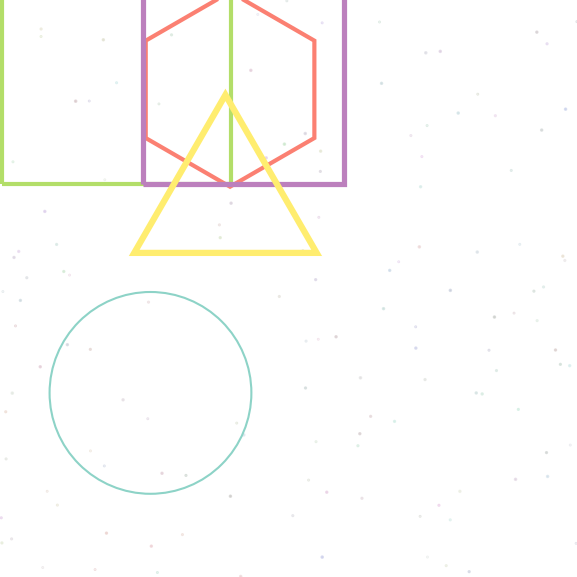[{"shape": "circle", "thickness": 1, "radius": 0.87, "center": [0.261, 0.319]}, {"shape": "hexagon", "thickness": 2, "radius": 0.84, "center": [0.398, 0.844]}, {"shape": "square", "thickness": 2, "radius": 0.99, "center": [0.202, 0.879]}, {"shape": "square", "thickness": 2.5, "radius": 0.87, "center": [0.422, 0.855]}, {"shape": "triangle", "thickness": 3, "radius": 0.91, "center": [0.39, 0.652]}]